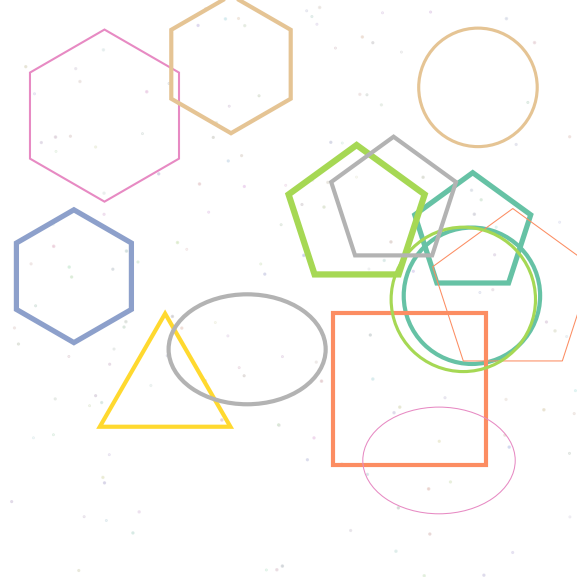[{"shape": "circle", "thickness": 2, "radius": 0.59, "center": [0.817, 0.487]}, {"shape": "pentagon", "thickness": 2.5, "radius": 0.53, "center": [0.819, 0.595]}, {"shape": "square", "thickness": 2, "radius": 0.66, "center": [0.709, 0.325]}, {"shape": "pentagon", "thickness": 0.5, "radius": 0.73, "center": [0.888, 0.492]}, {"shape": "hexagon", "thickness": 2.5, "radius": 0.57, "center": [0.128, 0.521]}, {"shape": "hexagon", "thickness": 1, "radius": 0.74, "center": [0.181, 0.799]}, {"shape": "oval", "thickness": 0.5, "radius": 0.66, "center": [0.76, 0.202]}, {"shape": "pentagon", "thickness": 3, "radius": 0.62, "center": [0.618, 0.624]}, {"shape": "circle", "thickness": 1.5, "radius": 0.63, "center": [0.802, 0.481]}, {"shape": "triangle", "thickness": 2, "radius": 0.65, "center": [0.286, 0.325]}, {"shape": "hexagon", "thickness": 2, "radius": 0.6, "center": [0.4, 0.888]}, {"shape": "circle", "thickness": 1.5, "radius": 0.51, "center": [0.828, 0.848]}, {"shape": "pentagon", "thickness": 2, "radius": 0.57, "center": [0.682, 0.649]}, {"shape": "oval", "thickness": 2, "radius": 0.68, "center": [0.428, 0.394]}]